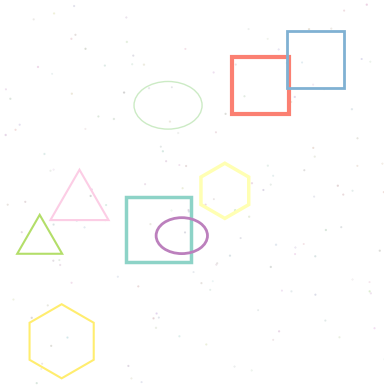[{"shape": "square", "thickness": 2.5, "radius": 0.42, "center": [0.411, 0.403]}, {"shape": "hexagon", "thickness": 2.5, "radius": 0.36, "center": [0.584, 0.504]}, {"shape": "square", "thickness": 3, "radius": 0.37, "center": [0.676, 0.779]}, {"shape": "square", "thickness": 2, "radius": 0.37, "center": [0.82, 0.846]}, {"shape": "triangle", "thickness": 1.5, "radius": 0.34, "center": [0.103, 0.375]}, {"shape": "triangle", "thickness": 1.5, "radius": 0.44, "center": [0.206, 0.472]}, {"shape": "oval", "thickness": 2, "radius": 0.33, "center": [0.472, 0.388]}, {"shape": "oval", "thickness": 1, "radius": 0.44, "center": [0.436, 0.727]}, {"shape": "hexagon", "thickness": 1.5, "radius": 0.48, "center": [0.16, 0.114]}]